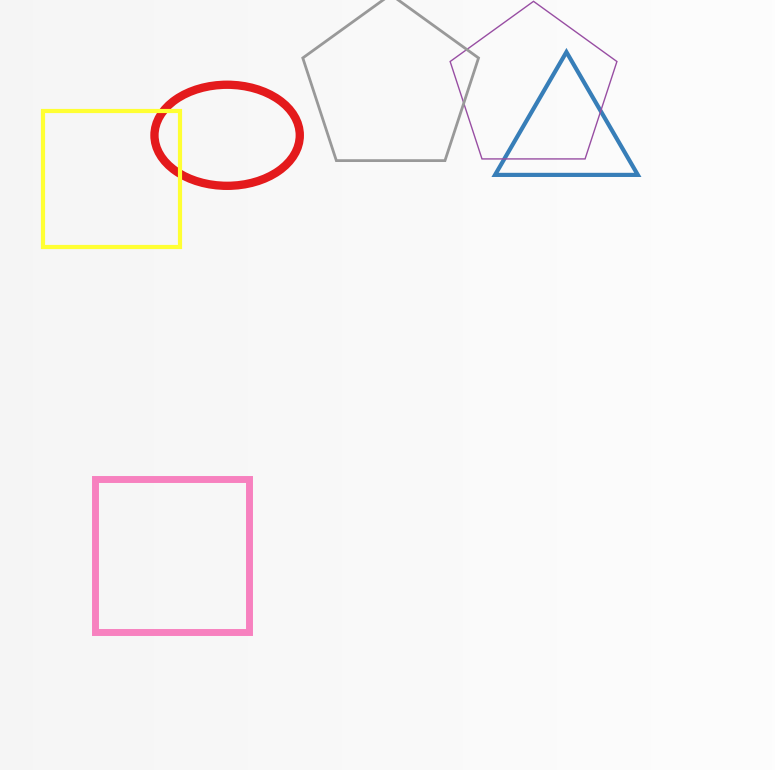[{"shape": "oval", "thickness": 3, "radius": 0.47, "center": [0.293, 0.824]}, {"shape": "triangle", "thickness": 1.5, "radius": 0.53, "center": [0.731, 0.826]}, {"shape": "pentagon", "thickness": 0.5, "radius": 0.57, "center": [0.688, 0.885]}, {"shape": "square", "thickness": 1.5, "radius": 0.44, "center": [0.143, 0.767]}, {"shape": "square", "thickness": 2.5, "radius": 0.5, "center": [0.222, 0.279]}, {"shape": "pentagon", "thickness": 1, "radius": 0.6, "center": [0.504, 0.888]}]